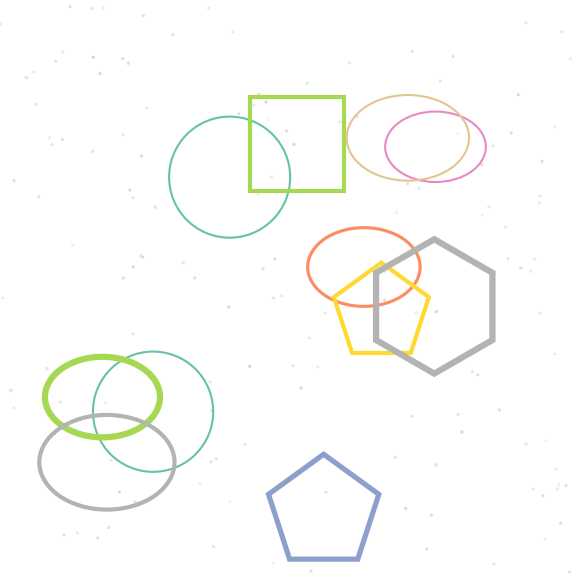[{"shape": "circle", "thickness": 1, "radius": 0.52, "center": [0.398, 0.692]}, {"shape": "circle", "thickness": 1, "radius": 0.52, "center": [0.265, 0.286]}, {"shape": "oval", "thickness": 1.5, "radius": 0.49, "center": [0.63, 0.537]}, {"shape": "pentagon", "thickness": 2.5, "radius": 0.5, "center": [0.56, 0.112]}, {"shape": "oval", "thickness": 1, "radius": 0.44, "center": [0.754, 0.745]}, {"shape": "oval", "thickness": 3, "radius": 0.5, "center": [0.177, 0.312]}, {"shape": "square", "thickness": 2, "radius": 0.41, "center": [0.514, 0.75]}, {"shape": "pentagon", "thickness": 2, "radius": 0.43, "center": [0.66, 0.458]}, {"shape": "oval", "thickness": 1, "radius": 0.53, "center": [0.706, 0.76]}, {"shape": "oval", "thickness": 2, "radius": 0.59, "center": [0.185, 0.199]}, {"shape": "hexagon", "thickness": 3, "radius": 0.58, "center": [0.752, 0.469]}]